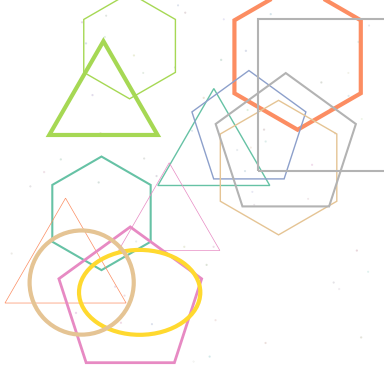[{"shape": "triangle", "thickness": 1, "radius": 0.84, "center": [0.555, 0.602]}, {"shape": "hexagon", "thickness": 1.5, "radius": 0.74, "center": [0.264, 0.446]}, {"shape": "triangle", "thickness": 0.5, "radius": 0.91, "center": [0.17, 0.304]}, {"shape": "hexagon", "thickness": 3, "radius": 0.95, "center": [0.773, 0.853]}, {"shape": "pentagon", "thickness": 1, "radius": 0.78, "center": [0.647, 0.661]}, {"shape": "triangle", "thickness": 0.5, "radius": 0.76, "center": [0.44, 0.425]}, {"shape": "pentagon", "thickness": 2, "radius": 0.97, "center": [0.338, 0.216]}, {"shape": "hexagon", "thickness": 1, "radius": 0.69, "center": [0.337, 0.881]}, {"shape": "triangle", "thickness": 3, "radius": 0.81, "center": [0.269, 0.731]}, {"shape": "oval", "thickness": 3, "radius": 0.79, "center": [0.363, 0.241]}, {"shape": "circle", "thickness": 3, "radius": 0.68, "center": [0.212, 0.266]}, {"shape": "hexagon", "thickness": 1, "radius": 0.87, "center": [0.724, 0.565]}, {"shape": "pentagon", "thickness": 1.5, "radius": 0.96, "center": [0.742, 0.619]}, {"shape": "square", "thickness": 1.5, "radius": 0.99, "center": [0.867, 0.754]}]